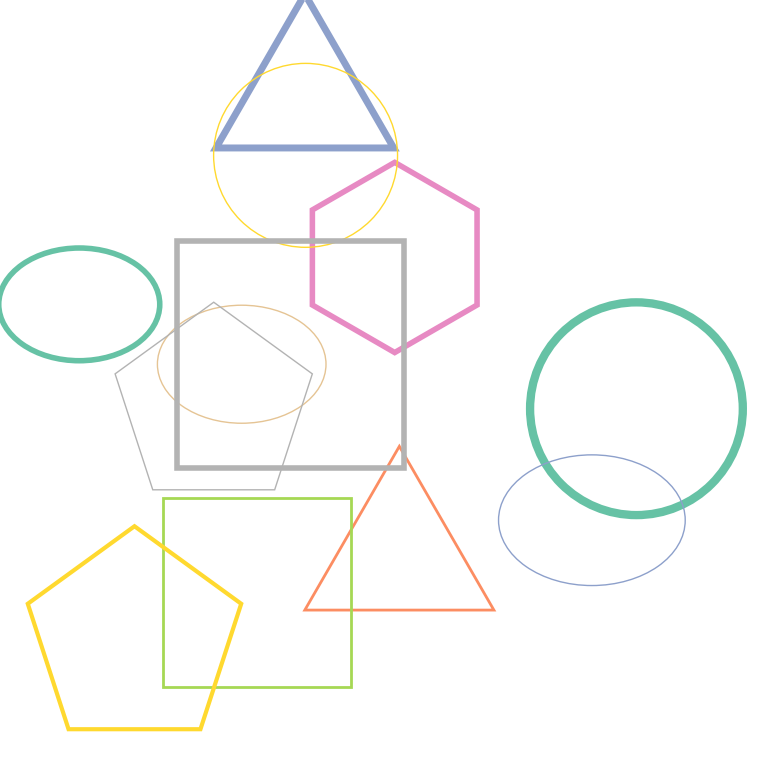[{"shape": "circle", "thickness": 3, "radius": 0.69, "center": [0.827, 0.469]}, {"shape": "oval", "thickness": 2, "radius": 0.52, "center": [0.103, 0.605]}, {"shape": "triangle", "thickness": 1, "radius": 0.71, "center": [0.519, 0.279]}, {"shape": "triangle", "thickness": 2.5, "radius": 0.67, "center": [0.396, 0.874]}, {"shape": "oval", "thickness": 0.5, "radius": 0.61, "center": [0.769, 0.324]}, {"shape": "hexagon", "thickness": 2, "radius": 0.62, "center": [0.513, 0.666]}, {"shape": "square", "thickness": 1, "radius": 0.61, "center": [0.334, 0.231]}, {"shape": "circle", "thickness": 0.5, "radius": 0.6, "center": [0.397, 0.798]}, {"shape": "pentagon", "thickness": 1.5, "radius": 0.73, "center": [0.175, 0.171]}, {"shape": "oval", "thickness": 0.5, "radius": 0.55, "center": [0.314, 0.527]}, {"shape": "square", "thickness": 2, "radius": 0.74, "center": [0.378, 0.539]}, {"shape": "pentagon", "thickness": 0.5, "radius": 0.67, "center": [0.278, 0.473]}]